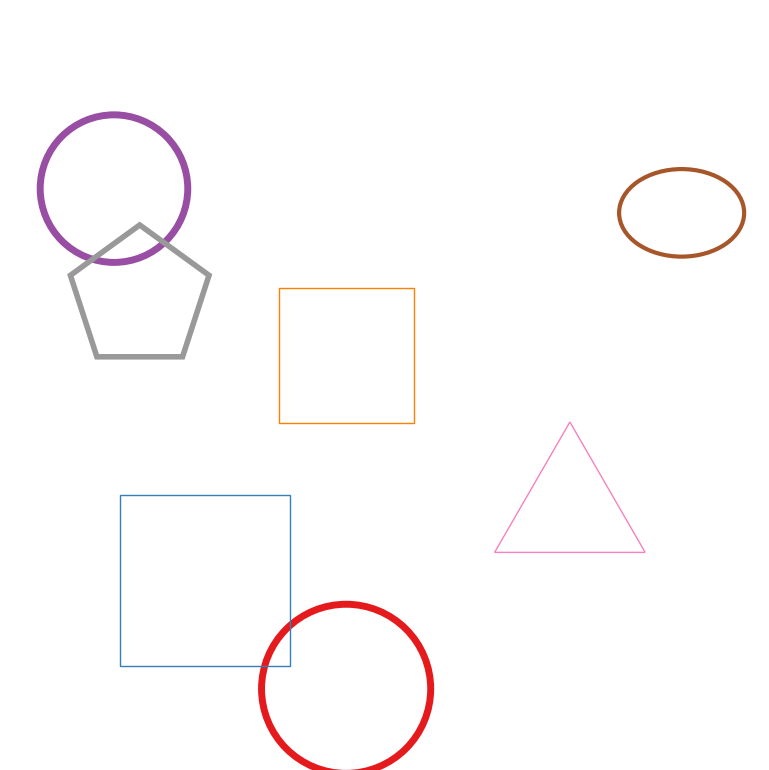[{"shape": "circle", "thickness": 2.5, "radius": 0.55, "center": [0.45, 0.105]}, {"shape": "square", "thickness": 0.5, "radius": 0.55, "center": [0.266, 0.246]}, {"shape": "circle", "thickness": 2.5, "radius": 0.48, "center": [0.148, 0.755]}, {"shape": "square", "thickness": 0.5, "radius": 0.44, "center": [0.45, 0.538]}, {"shape": "oval", "thickness": 1.5, "radius": 0.41, "center": [0.885, 0.724]}, {"shape": "triangle", "thickness": 0.5, "radius": 0.56, "center": [0.74, 0.339]}, {"shape": "pentagon", "thickness": 2, "radius": 0.47, "center": [0.181, 0.613]}]